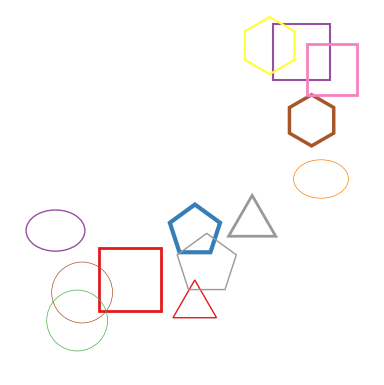[{"shape": "square", "thickness": 2, "radius": 0.4, "center": [0.338, 0.274]}, {"shape": "triangle", "thickness": 1, "radius": 0.33, "center": [0.506, 0.207]}, {"shape": "pentagon", "thickness": 3, "radius": 0.34, "center": [0.506, 0.4]}, {"shape": "circle", "thickness": 0.5, "radius": 0.4, "center": [0.2, 0.167]}, {"shape": "oval", "thickness": 1, "radius": 0.38, "center": [0.144, 0.401]}, {"shape": "square", "thickness": 1.5, "radius": 0.37, "center": [0.783, 0.864]}, {"shape": "oval", "thickness": 0.5, "radius": 0.36, "center": [0.834, 0.535]}, {"shape": "hexagon", "thickness": 1.5, "radius": 0.37, "center": [0.7, 0.882]}, {"shape": "hexagon", "thickness": 2.5, "radius": 0.33, "center": [0.809, 0.687]}, {"shape": "circle", "thickness": 0.5, "radius": 0.4, "center": [0.213, 0.24]}, {"shape": "square", "thickness": 2, "radius": 0.33, "center": [0.862, 0.82]}, {"shape": "triangle", "thickness": 2, "radius": 0.35, "center": [0.655, 0.422]}, {"shape": "pentagon", "thickness": 1, "radius": 0.4, "center": [0.537, 0.313]}]